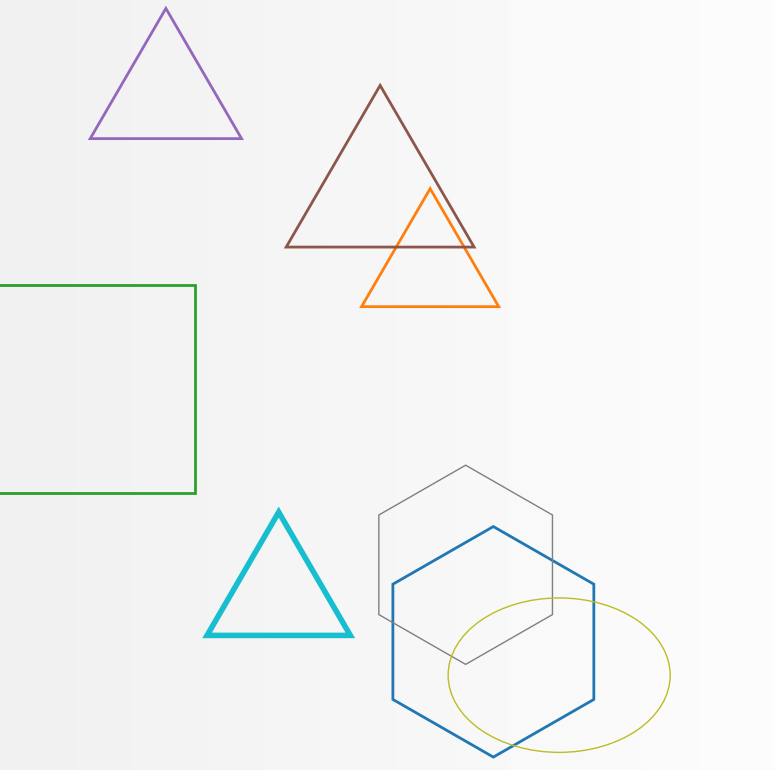[{"shape": "hexagon", "thickness": 1, "radius": 0.75, "center": [0.637, 0.166]}, {"shape": "triangle", "thickness": 1, "radius": 0.51, "center": [0.555, 0.653]}, {"shape": "square", "thickness": 1, "radius": 0.68, "center": [0.116, 0.495]}, {"shape": "triangle", "thickness": 1, "radius": 0.56, "center": [0.214, 0.876]}, {"shape": "triangle", "thickness": 1, "radius": 0.7, "center": [0.491, 0.749]}, {"shape": "hexagon", "thickness": 0.5, "radius": 0.65, "center": [0.601, 0.267]}, {"shape": "oval", "thickness": 0.5, "radius": 0.72, "center": [0.722, 0.123]}, {"shape": "triangle", "thickness": 2, "radius": 0.53, "center": [0.36, 0.228]}]